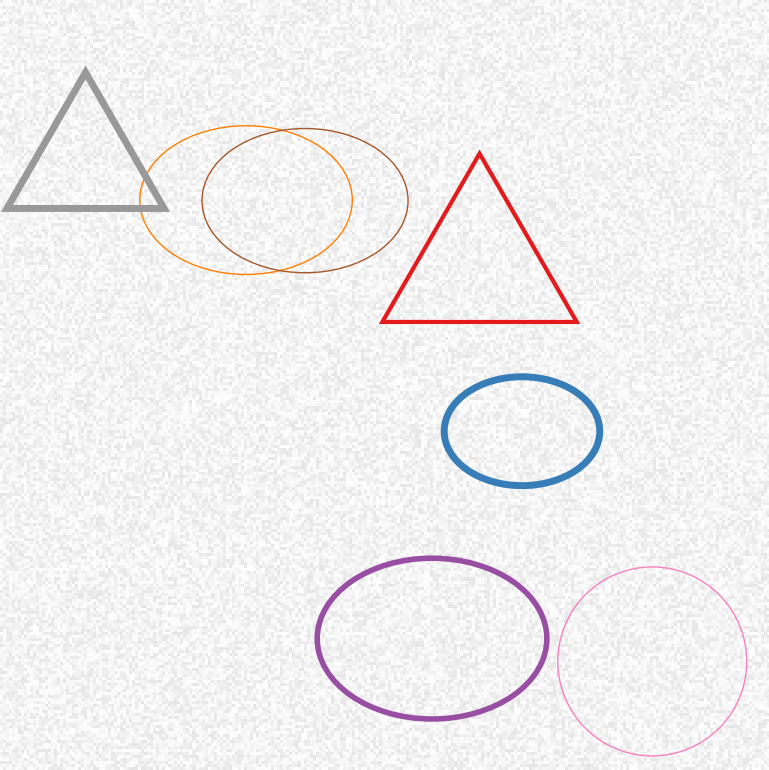[{"shape": "triangle", "thickness": 1.5, "radius": 0.73, "center": [0.623, 0.655]}, {"shape": "oval", "thickness": 2.5, "radius": 0.5, "center": [0.678, 0.44]}, {"shape": "oval", "thickness": 2, "radius": 0.75, "center": [0.561, 0.171]}, {"shape": "oval", "thickness": 0.5, "radius": 0.69, "center": [0.32, 0.74]}, {"shape": "oval", "thickness": 0.5, "radius": 0.67, "center": [0.396, 0.739]}, {"shape": "circle", "thickness": 0.5, "radius": 0.61, "center": [0.847, 0.141]}, {"shape": "triangle", "thickness": 2.5, "radius": 0.59, "center": [0.111, 0.788]}]